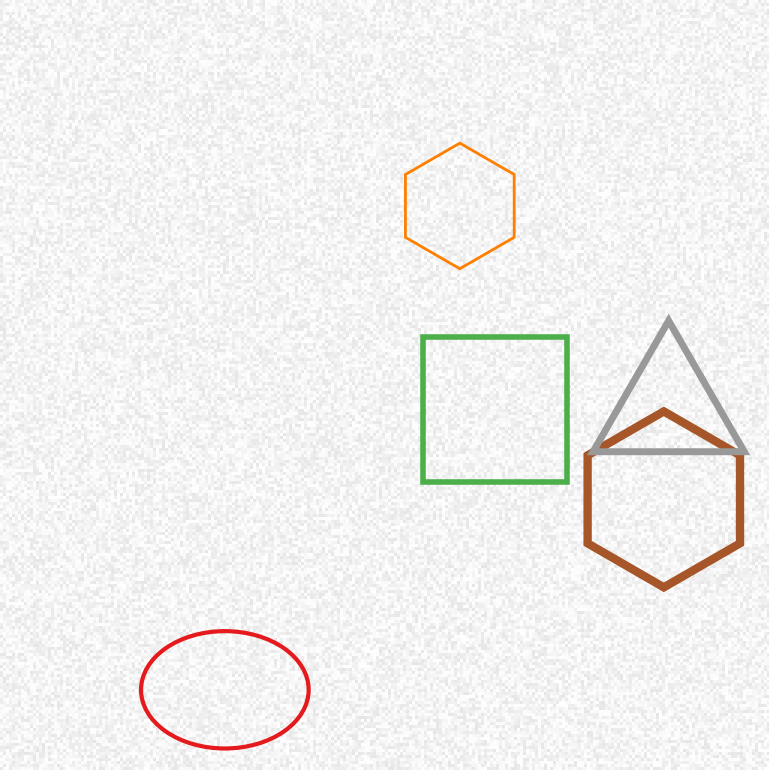[{"shape": "oval", "thickness": 1.5, "radius": 0.54, "center": [0.292, 0.104]}, {"shape": "square", "thickness": 2, "radius": 0.47, "center": [0.643, 0.469]}, {"shape": "hexagon", "thickness": 1, "radius": 0.41, "center": [0.597, 0.733]}, {"shape": "hexagon", "thickness": 3, "radius": 0.57, "center": [0.862, 0.351]}, {"shape": "triangle", "thickness": 2.5, "radius": 0.57, "center": [0.868, 0.47]}]